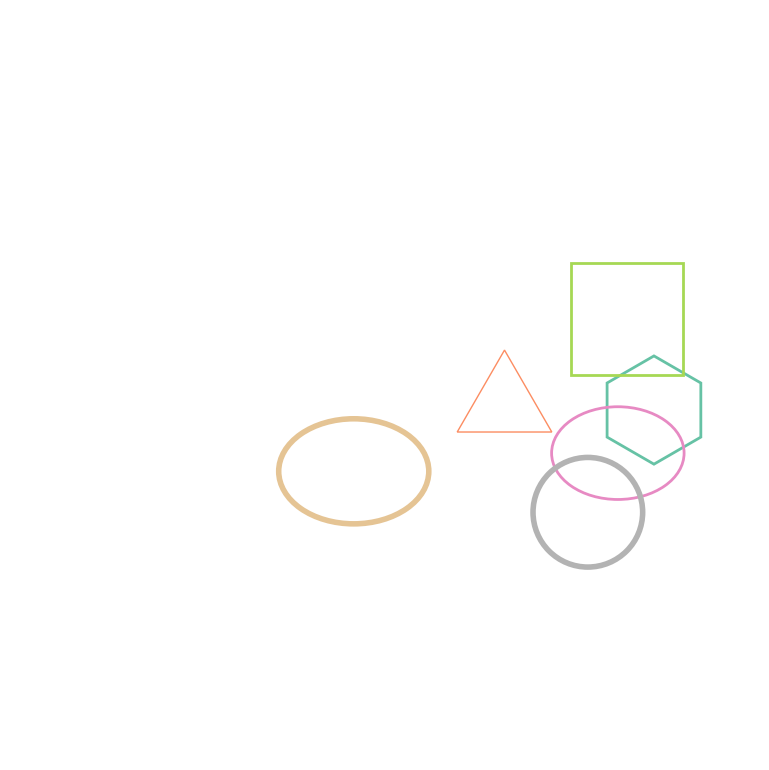[{"shape": "hexagon", "thickness": 1, "radius": 0.35, "center": [0.849, 0.467]}, {"shape": "triangle", "thickness": 0.5, "radius": 0.35, "center": [0.655, 0.474]}, {"shape": "oval", "thickness": 1, "radius": 0.43, "center": [0.802, 0.412]}, {"shape": "square", "thickness": 1, "radius": 0.36, "center": [0.815, 0.585]}, {"shape": "oval", "thickness": 2, "radius": 0.49, "center": [0.459, 0.388]}, {"shape": "circle", "thickness": 2, "radius": 0.36, "center": [0.763, 0.335]}]